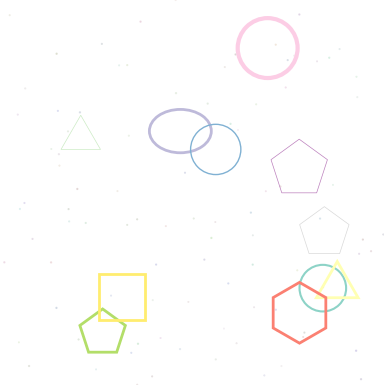[{"shape": "circle", "thickness": 1.5, "radius": 0.3, "center": [0.838, 0.252]}, {"shape": "triangle", "thickness": 2, "radius": 0.31, "center": [0.876, 0.258]}, {"shape": "oval", "thickness": 2, "radius": 0.4, "center": [0.468, 0.659]}, {"shape": "hexagon", "thickness": 2, "radius": 0.39, "center": [0.778, 0.188]}, {"shape": "circle", "thickness": 1, "radius": 0.33, "center": [0.56, 0.612]}, {"shape": "pentagon", "thickness": 2, "radius": 0.31, "center": [0.267, 0.135]}, {"shape": "circle", "thickness": 3, "radius": 0.39, "center": [0.695, 0.875]}, {"shape": "pentagon", "thickness": 0.5, "radius": 0.34, "center": [0.842, 0.396]}, {"shape": "pentagon", "thickness": 0.5, "radius": 0.39, "center": [0.777, 0.561]}, {"shape": "triangle", "thickness": 0.5, "radius": 0.3, "center": [0.21, 0.641]}, {"shape": "square", "thickness": 2, "radius": 0.3, "center": [0.317, 0.229]}]